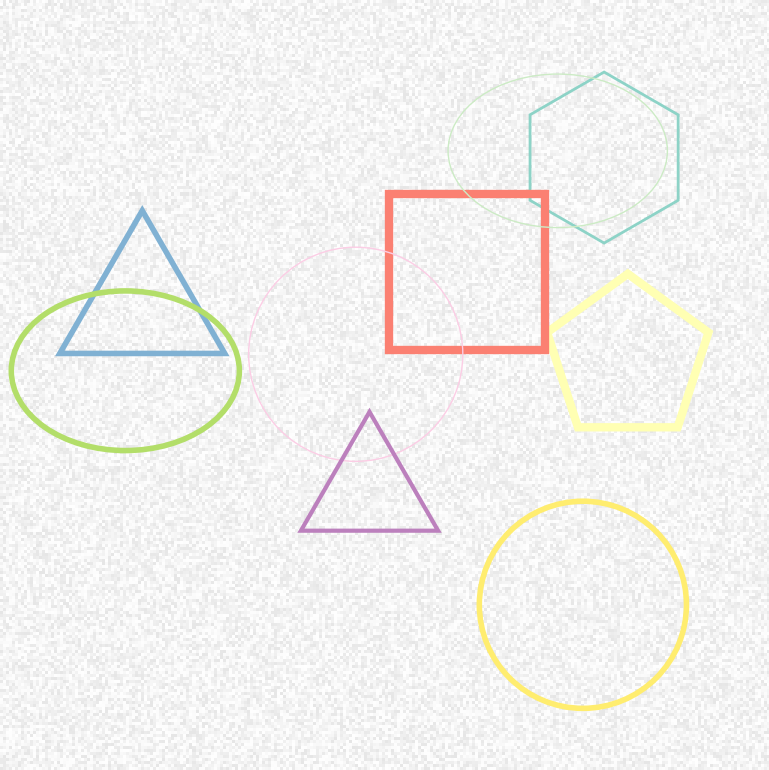[{"shape": "hexagon", "thickness": 1, "radius": 0.56, "center": [0.785, 0.795]}, {"shape": "pentagon", "thickness": 3, "radius": 0.55, "center": [0.815, 0.534]}, {"shape": "square", "thickness": 3, "radius": 0.51, "center": [0.607, 0.647]}, {"shape": "triangle", "thickness": 2, "radius": 0.62, "center": [0.185, 0.603]}, {"shape": "oval", "thickness": 2, "radius": 0.74, "center": [0.163, 0.519]}, {"shape": "circle", "thickness": 0.5, "radius": 0.7, "center": [0.462, 0.54]}, {"shape": "triangle", "thickness": 1.5, "radius": 0.51, "center": [0.48, 0.362]}, {"shape": "oval", "thickness": 0.5, "radius": 0.71, "center": [0.724, 0.804]}, {"shape": "circle", "thickness": 2, "radius": 0.67, "center": [0.757, 0.215]}]